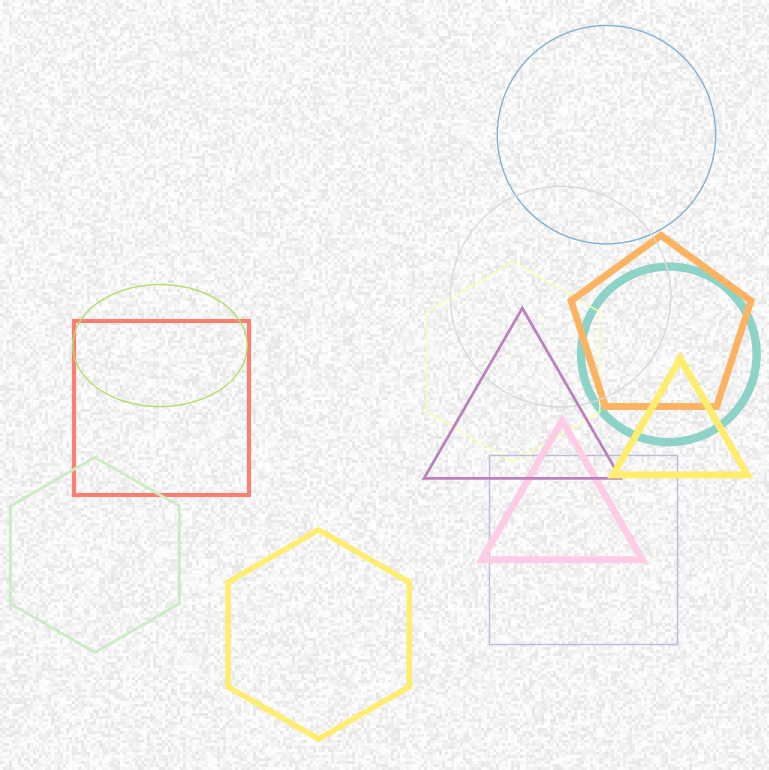[{"shape": "circle", "thickness": 3, "radius": 0.57, "center": [0.869, 0.54]}, {"shape": "hexagon", "thickness": 0.5, "radius": 0.65, "center": [0.667, 0.53]}, {"shape": "square", "thickness": 0.5, "radius": 0.61, "center": [0.757, 0.286]}, {"shape": "square", "thickness": 1.5, "radius": 0.57, "center": [0.21, 0.47]}, {"shape": "circle", "thickness": 0.5, "radius": 0.71, "center": [0.788, 0.825]}, {"shape": "pentagon", "thickness": 2.5, "radius": 0.61, "center": [0.858, 0.571]}, {"shape": "oval", "thickness": 0.5, "radius": 0.57, "center": [0.208, 0.551]}, {"shape": "triangle", "thickness": 2.5, "radius": 0.6, "center": [0.73, 0.333]}, {"shape": "circle", "thickness": 0.5, "radius": 0.72, "center": [0.728, 0.615]}, {"shape": "triangle", "thickness": 1, "radius": 0.74, "center": [0.678, 0.452]}, {"shape": "hexagon", "thickness": 1, "radius": 0.63, "center": [0.123, 0.279]}, {"shape": "triangle", "thickness": 2.5, "radius": 0.5, "center": [0.883, 0.434]}, {"shape": "hexagon", "thickness": 2, "radius": 0.68, "center": [0.414, 0.176]}]